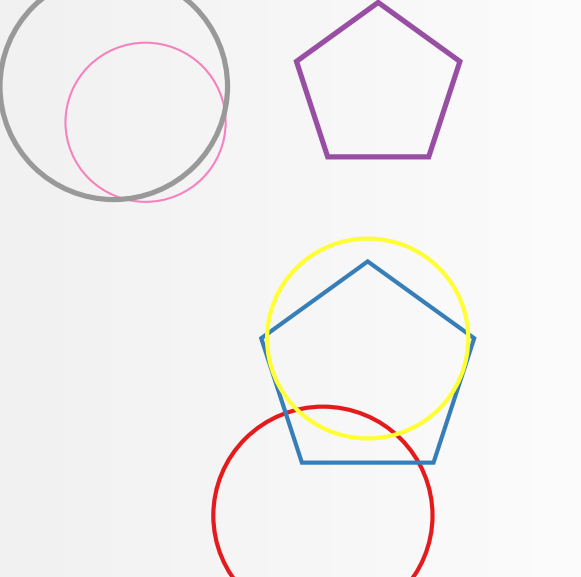[{"shape": "circle", "thickness": 2, "radius": 0.94, "center": [0.556, 0.106]}, {"shape": "pentagon", "thickness": 2, "radius": 0.96, "center": [0.633, 0.354]}, {"shape": "pentagon", "thickness": 2.5, "radius": 0.74, "center": [0.651, 0.847]}, {"shape": "circle", "thickness": 2, "radius": 0.87, "center": [0.633, 0.413]}, {"shape": "circle", "thickness": 1, "radius": 0.69, "center": [0.25, 0.787]}, {"shape": "circle", "thickness": 2.5, "radius": 0.98, "center": [0.196, 0.849]}]